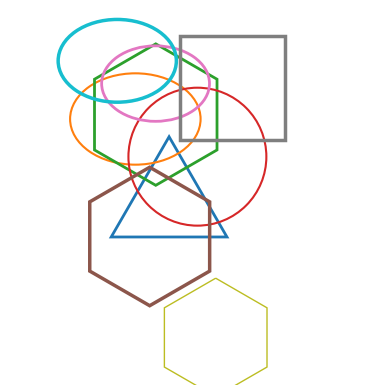[{"shape": "triangle", "thickness": 2, "radius": 0.87, "center": [0.439, 0.471]}, {"shape": "oval", "thickness": 1.5, "radius": 0.85, "center": [0.352, 0.691]}, {"shape": "hexagon", "thickness": 2, "radius": 0.92, "center": [0.405, 0.702]}, {"shape": "circle", "thickness": 1.5, "radius": 0.9, "center": [0.513, 0.593]}, {"shape": "hexagon", "thickness": 2.5, "radius": 0.9, "center": [0.389, 0.386]}, {"shape": "oval", "thickness": 2, "radius": 0.7, "center": [0.404, 0.783]}, {"shape": "square", "thickness": 2.5, "radius": 0.68, "center": [0.604, 0.772]}, {"shape": "hexagon", "thickness": 1, "radius": 0.77, "center": [0.56, 0.124]}, {"shape": "oval", "thickness": 2.5, "radius": 0.77, "center": [0.305, 0.842]}]